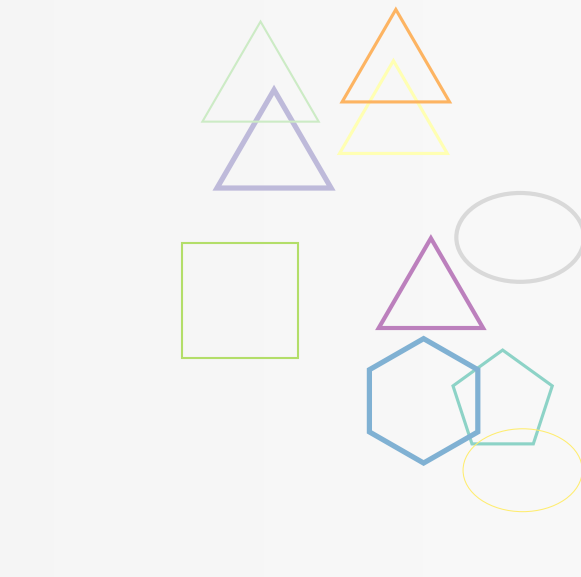[{"shape": "pentagon", "thickness": 1.5, "radius": 0.45, "center": [0.865, 0.303]}, {"shape": "triangle", "thickness": 1.5, "radius": 0.54, "center": [0.677, 0.787]}, {"shape": "triangle", "thickness": 2.5, "radius": 0.57, "center": [0.471, 0.73]}, {"shape": "hexagon", "thickness": 2.5, "radius": 0.54, "center": [0.729, 0.305]}, {"shape": "triangle", "thickness": 1.5, "radius": 0.53, "center": [0.681, 0.876]}, {"shape": "square", "thickness": 1, "radius": 0.5, "center": [0.413, 0.479]}, {"shape": "oval", "thickness": 2, "radius": 0.55, "center": [0.895, 0.588]}, {"shape": "triangle", "thickness": 2, "radius": 0.52, "center": [0.741, 0.483]}, {"shape": "triangle", "thickness": 1, "radius": 0.58, "center": [0.448, 0.846]}, {"shape": "oval", "thickness": 0.5, "radius": 0.51, "center": [0.899, 0.185]}]